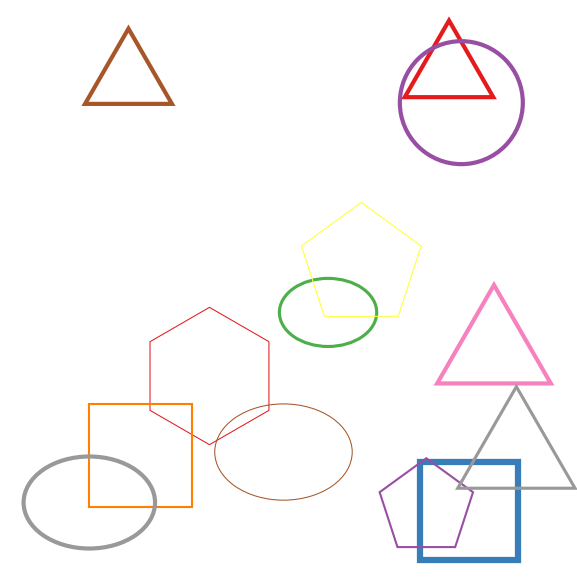[{"shape": "triangle", "thickness": 2, "radius": 0.44, "center": [0.778, 0.875]}, {"shape": "hexagon", "thickness": 0.5, "radius": 0.59, "center": [0.363, 0.348]}, {"shape": "square", "thickness": 3, "radius": 0.42, "center": [0.813, 0.114]}, {"shape": "oval", "thickness": 1.5, "radius": 0.42, "center": [0.568, 0.458]}, {"shape": "pentagon", "thickness": 1, "radius": 0.42, "center": [0.738, 0.121]}, {"shape": "circle", "thickness": 2, "radius": 0.53, "center": [0.799, 0.821]}, {"shape": "square", "thickness": 1, "radius": 0.45, "center": [0.243, 0.21]}, {"shape": "pentagon", "thickness": 0.5, "radius": 0.54, "center": [0.626, 0.54]}, {"shape": "oval", "thickness": 0.5, "radius": 0.6, "center": [0.491, 0.216]}, {"shape": "triangle", "thickness": 2, "radius": 0.43, "center": [0.222, 0.863]}, {"shape": "triangle", "thickness": 2, "radius": 0.57, "center": [0.855, 0.392]}, {"shape": "oval", "thickness": 2, "radius": 0.57, "center": [0.155, 0.129]}, {"shape": "triangle", "thickness": 1.5, "radius": 0.59, "center": [0.894, 0.212]}]